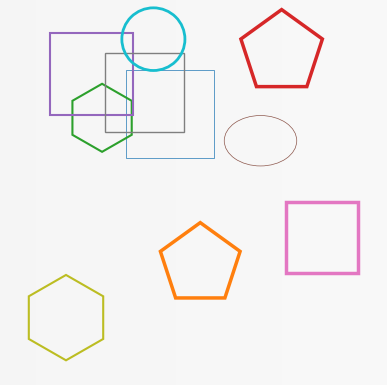[{"shape": "square", "thickness": 0.5, "radius": 0.57, "center": [0.438, 0.703]}, {"shape": "pentagon", "thickness": 2.5, "radius": 0.54, "center": [0.517, 0.314]}, {"shape": "hexagon", "thickness": 1.5, "radius": 0.44, "center": [0.263, 0.694]}, {"shape": "pentagon", "thickness": 2.5, "radius": 0.55, "center": [0.727, 0.864]}, {"shape": "square", "thickness": 1.5, "radius": 0.54, "center": [0.237, 0.807]}, {"shape": "oval", "thickness": 0.5, "radius": 0.47, "center": [0.672, 0.634]}, {"shape": "square", "thickness": 2.5, "radius": 0.46, "center": [0.831, 0.384]}, {"shape": "square", "thickness": 1, "radius": 0.51, "center": [0.373, 0.76]}, {"shape": "hexagon", "thickness": 1.5, "radius": 0.55, "center": [0.17, 0.175]}, {"shape": "circle", "thickness": 2, "radius": 0.41, "center": [0.396, 0.898]}]